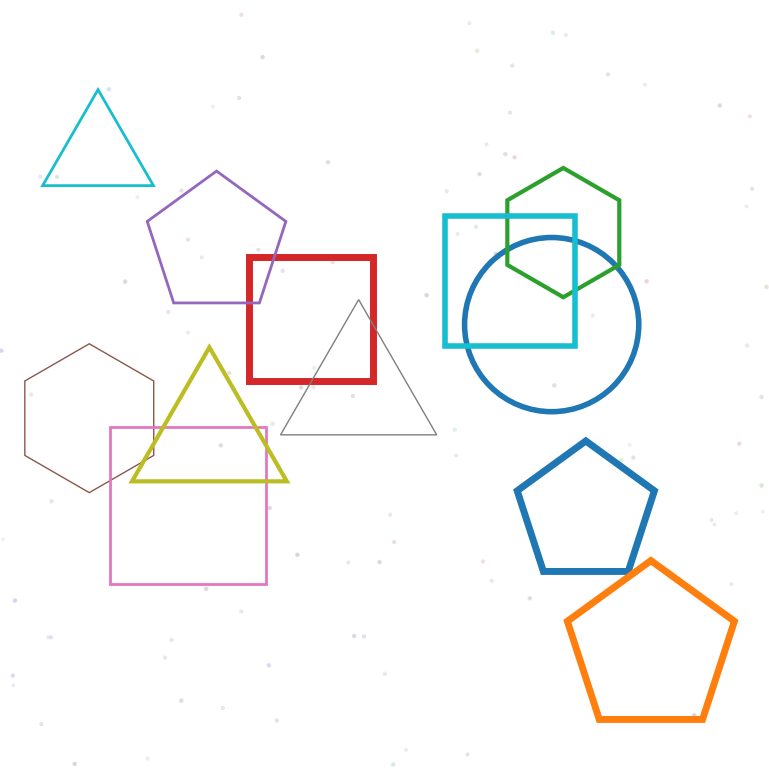[{"shape": "circle", "thickness": 2, "radius": 0.57, "center": [0.716, 0.578]}, {"shape": "pentagon", "thickness": 2.5, "radius": 0.47, "center": [0.761, 0.334]}, {"shape": "pentagon", "thickness": 2.5, "radius": 0.57, "center": [0.845, 0.158]}, {"shape": "hexagon", "thickness": 1.5, "radius": 0.42, "center": [0.732, 0.698]}, {"shape": "square", "thickness": 2.5, "radius": 0.4, "center": [0.403, 0.586]}, {"shape": "pentagon", "thickness": 1, "radius": 0.47, "center": [0.281, 0.683]}, {"shape": "hexagon", "thickness": 0.5, "radius": 0.48, "center": [0.116, 0.457]}, {"shape": "square", "thickness": 1, "radius": 0.51, "center": [0.244, 0.344]}, {"shape": "triangle", "thickness": 0.5, "radius": 0.59, "center": [0.466, 0.494]}, {"shape": "triangle", "thickness": 1.5, "radius": 0.58, "center": [0.272, 0.433]}, {"shape": "square", "thickness": 2, "radius": 0.42, "center": [0.663, 0.635]}, {"shape": "triangle", "thickness": 1, "radius": 0.42, "center": [0.127, 0.8]}]